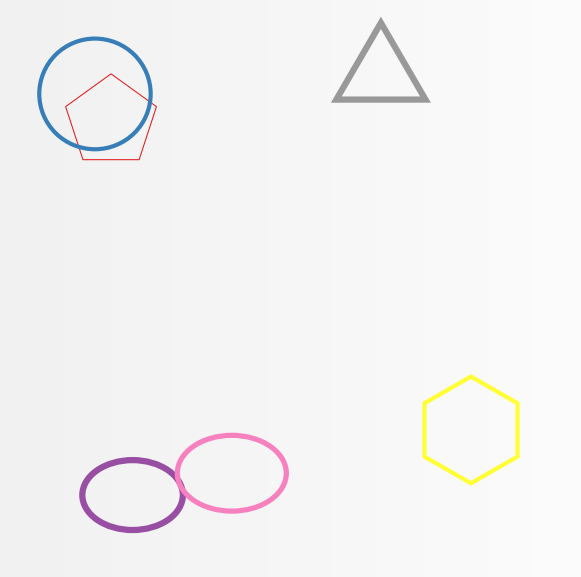[{"shape": "pentagon", "thickness": 0.5, "radius": 0.41, "center": [0.191, 0.789]}, {"shape": "circle", "thickness": 2, "radius": 0.48, "center": [0.163, 0.837]}, {"shape": "oval", "thickness": 3, "radius": 0.43, "center": [0.228, 0.142]}, {"shape": "hexagon", "thickness": 2, "radius": 0.46, "center": [0.81, 0.255]}, {"shape": "oval", "thickness": 2.5, "radius": 0.47, "center": [0.399, 0.18]}, {"shape": "triangle", "thickness": 3, "radius": 0.44, "center": [0.655, 0.871]}]